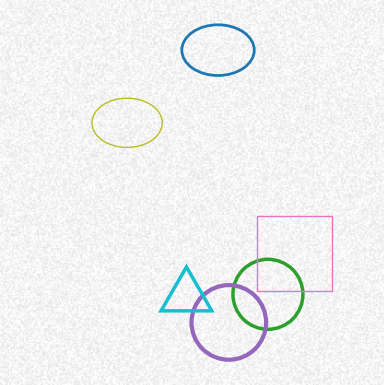[{"shape": "oval", "thickness": 2, "radius": 0.47, "center": [0.566, 0.87]}, {"shape": "circle", "thickness": 2.5, "radius": 0.45, "center": [0.696, 0.236]}, {"shape": "circle", "thickness": 3, "radius": 0.48, "center": [0.594, 0.163]}, {"shape": "square", "thickness": 1, "radius": 0.49, "center": [0.764, 0.341]}, {"shape": "oval", "thickness": 1, "radius": 0.46, "center": [0.33, 0.681]}, {"shape": "triangle", "thickness": 2.5, "radius": 0.38, "center": [0.484, 0.231]}]